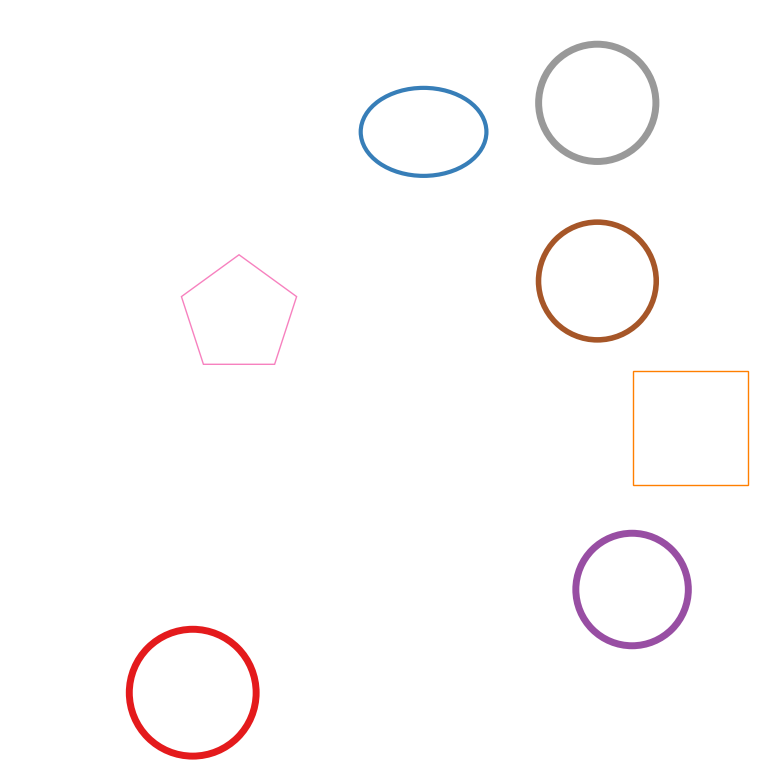[{"shape": "circle", "thickness": 2.5, "radius": 0.41, "center": [0.25, 0.1]}, {"shape": "oval", "thickness": 1.5, "radius": 0.41, "center": [0.55, 0.829]}, {"shape": "circle", "thickness": 2.5, "radius": 0.37, "center": [0.821, 0.234]}, {"shape": "square", "thickness": 0.5, "radius": 0.37, "center": [0.897, 0.444]}, {"shape": "circle", "thickness": 2, "radius": 0.38, "center": [0.776, 0.635]}, {"shape": "pentagon", "thickness": 0.5, "radius": 0.39, "center": [0.31, 0.59]}, {"shape": "circle", "thickness": 2.5, "radius": 0.38, "center": [0.776, 0.866]}]